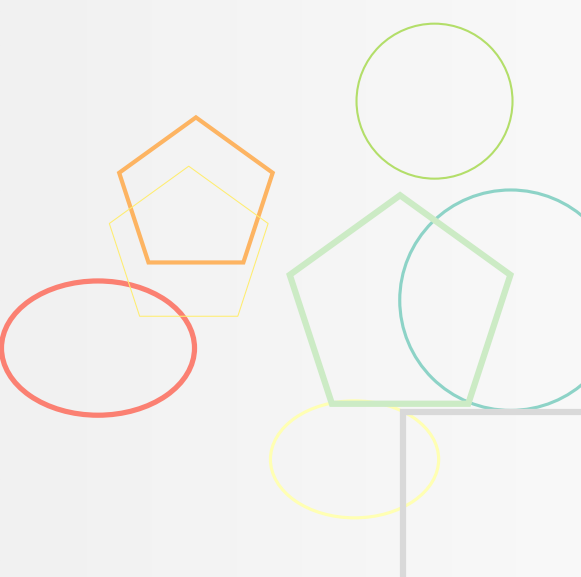[{"shape": "circle", "thickness": 1.5, "radius": 0.95, "center": [0.879, 0.479]}, {"shape": "oval", "thickness": 1.5, "radius": 0.72, "center": [0.61, 0.204]}, {"shape": "oval", "thickness": 2.5, "radius": 0.83, "center": [0.169, 0.396]}, {"shape": "pentagon", "thickness": 2, "radius": 0.69, "center": [0.337, 0.657]}, {"shape": "circle", "thickness": 1, "radius": 0.67, "center": [0.748, 0.824]}, {"shape": "square", "thickness": 3, "radius": 0.86, "center": [0.866, 0.114]}, {"shape": "pentagon", "thickness": 3, "radius": 1.0, "center": [0.688, 0.461]}, {"shape": "pentagon", "thickness": 0.5, "radius": 0.72, "center": [0.325, 0.568]}]